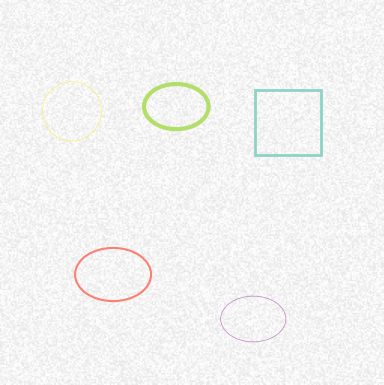[{"shape": "square", "thickness": 2, "radius": 0.43, "center": [0.749, 0.682]}, {"shape": "oval", "thickness": 1.5, "radius": 0.49, "center": [0.294, 0.287]}, {"shape": "oval", "thickness": 3, "radius": 0.42, "center": [0.458, 0.723]}, {"shape": "oval", "thickness": 0.5, "radius": 0.42, "center": [0.658, 0.171]}, {"shape": "circle", "thickness": 0.5, "radius": 0.38, "center": [0.187, 0.711]}]